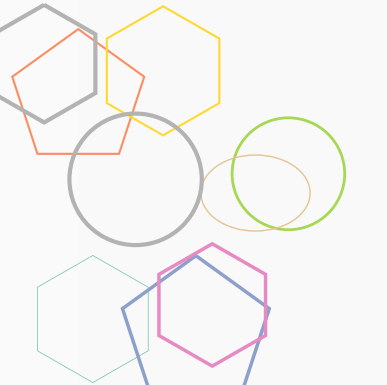[{"shape": "hexagon", "thickness": 0.5, "radius": 0.83, "center": [0.24, 0.171]}, {"shape": "pentagon", "thickness": 1.5, "radius": 0.9, "center": [0.202, 0.745]}, {"shape": "pentagon", "thickness": 2.5, "radius": 1.0, "center": [0.506, 0.137]}, {"shape": "hexagon", "thickness": 2.5, "radius": 0.79, "center": [0.548, 0.208]}, {"shape": "circle", "thickness": 2, "radius": 0.73, "center": [0.744, 0.549]}, {"shape": "hexagon", "thickness": 1.5, "radius": 0.84, "center": [0.421, 0.816]}, {"shape": "oval", "thickness": 1, "radius": 0.7, "center": [0.659, 0.499]}, {"shape": "hexagon", "thickness": 3, "radius": 0.76, "center": [0.114, 0.835]}, {"shape": "circle", "thickness": 3, "radius": 0.85, "center": [0.35, 0.534]}]